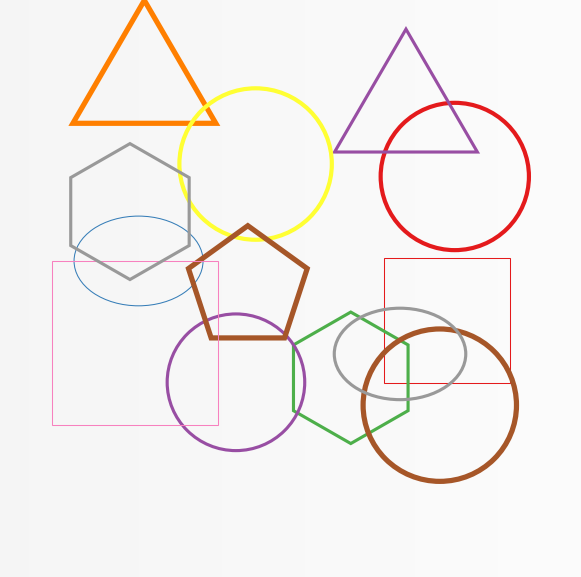[{"shape": "square", "thickness": 0.5, "radius": 0.54, "center": [0.769, 0.444]}, {"shape": "circle", "thickness": 2, "radius": 0.64, "center": [0.782, 0.694]}, {"shape": "oval", "thickness": 0.5, "radius": 0.55, "center": [0.238, 0.547]}, {"shape": "hexagon", "thickness": 1.5, "radius": 0.57, "center": [0.603, 0.345]}, {"shape": "triangle", "thickness": 1.5, "radius": 0.71, "center": [0.698, 0.807]}, {"shape": "circle", "thickness": 1.5, "radius": 0.59, "center": [0.406, 0.337]}, {"shape": "triangle", "thickness": 2.5, "radius": 0.71, "center": [0.248, 0.857]}, {"shape": "circle", "thickness": 2, "radius": 0.66, "center": [0.44, 0.715]}, {"shape": "circle", "thickness": 2.5, "radius": 0.66, "center": [0.757, 0.298]}, {"shape": "pentagon", "thickness": 2.5, "radius": 0.54, "center": [0.426, 0.501]}, {"shape": "square", "thickness": 0.5, "radius": 0.71, "center": [0.232, 0.406]}, {"shape": "hexagon", "thickness": 1.5, "radius": 0.59, "center": [0.224, 0.633]}, {"shape": "oval", "thickness": 1.5, "radius": 0.57, "center": [0.688, 0.386]}]